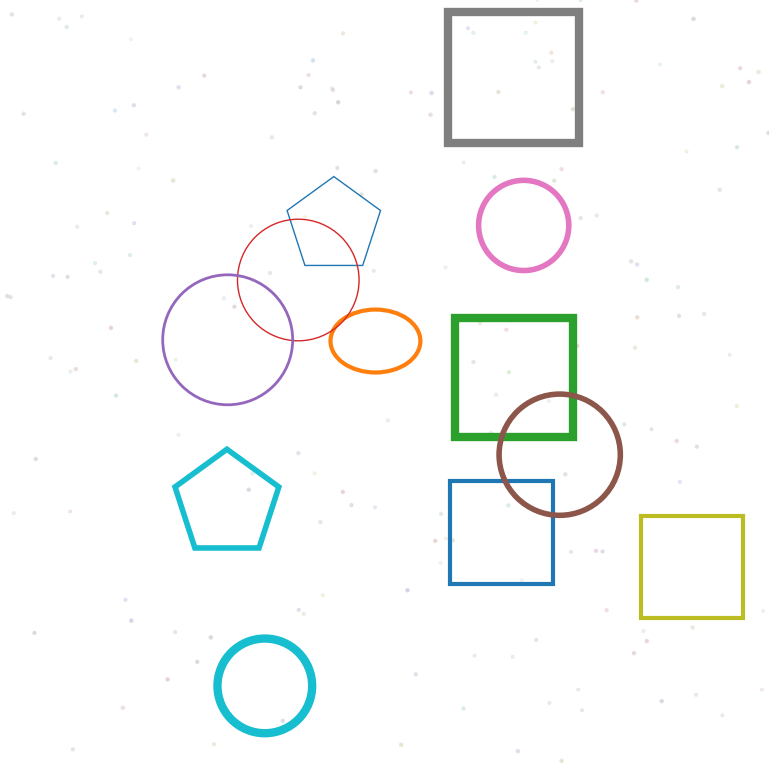[{"shape": "square", "thickness": 1.5, "radius": 0.33, "center": [0.652, 0.309]}, {"shape": "pentagon", "thickness": 0.5, "radius": 0.32, "center": [0.434, 0.707]}, {"shape": "oval", "thickness": 1.5, "radius": 0.29, "center": [0.488, 0.557]}, {"shape": "square", "thickness": 3, "radius": 0.39, "center": [0.668, 0.51]}, {"shape": "circle", "thickness": 0.5, "radius": 0.39, "center": [0.387, 0.636]}, {"shape": "circle", "thickness": 1, "radius": 0.42, "center": [0.296, 0.559]}, {"shape": "circle", "thickness": 2, "radius": 0.39, "center": [0.727, 0.409]}, {"shape": "circle", "thickness": 2, "radius": 0.29, "center": [0.68, 0.707]}, {"shape": "square", "thickness": 3, "radius": 0.43, "center": [0.667, 0.899]}, {"shape": "square", "thickness": 1.5, "radius": 0.33, "center": [0.899, 0.264]}, {"shape": "pentagon", "thickness": 2, "radius": 0.35, "center": [0.295, 0.346]}, {"shape": "circle", "thickness": 3, "radius": 0.31, "center": [0.344, 0.109]}]